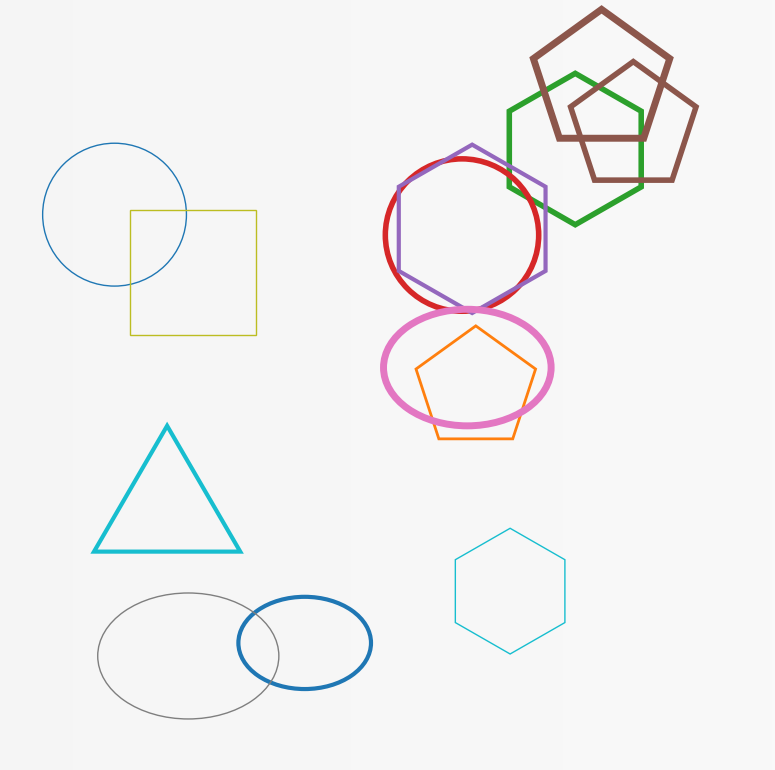[{"shape": "oval", "thickness": 1.5, "radius": 0.43, "center": [0.393, 0.165]}, {"shape": "circle", "thickness": 0.5, "radius": 0.46, "center": [0.148, 0.721]}, {"shape": "pentagon", "thickness": 1, "radius": 0.41, "center": [0.614, 0.496]}, {"shape": "hexagon", "thickness": 2, "radius": 0.49, "center": [0.742, 0.806]}, {"shape": "circle", "thickness": 2, "radius": 0.49, "center": [0.596, 0.695]}, {"shape": "hexagon", "thickness": 1.5, "radius": 0.55, "center": [0.609, 0.703]}, {"shape": "pentagon", "thickness": 2, "radius": 0.43, "center": [0.817, 0.835]}, {"shape": "pentagon", "thickness": 2.5, "radius": 0.46, "center": [0.776, 0.895]}, {"shape": "oval", "thickness": 2.5, "radius": 0.54, "center": [0.603, 0.523]}, {"shape": "oval", "thickness": 0.5, "radius": 0.58, "center": [0.243, 0.148]}, {"shape": "square", "thickness": 0.5, "radius": 0.41, "center": [0.25, 0.646]}, {"shape": "triangle", "thickness": 1.5, "radius": 0.54, "center": [0.216, 0.338]}, {"shape": "hexagon", "thickness": 0.5, "radius": 0.41, "center": [0.658, 0.232]}]